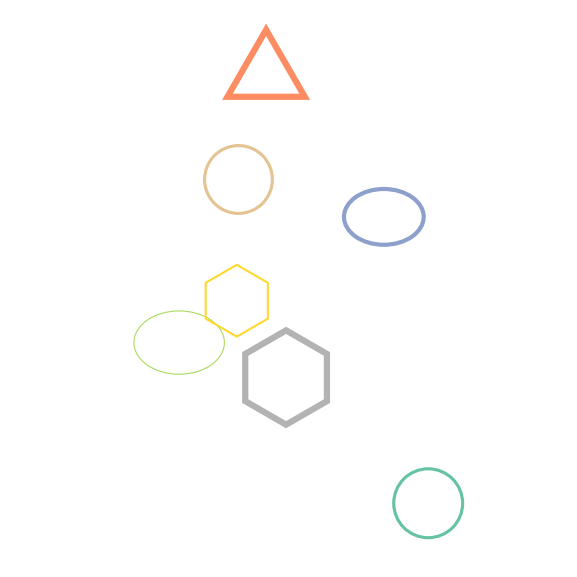[{"shape": "circle", "thickness": 1.5, "radius": 0.3, "center": [0.741, 0.128]}, {"shape": "triangle", "thickness": 3, "radius": 0.39, "center": [0.461, 0.87]}, {"shape": "oval", "thickness": 2, "radius": 0.34, "center": [0.665, 0.624]}, {"shape": "oval", "thickness": 0.5, "radius": 0.39, "center": [0.31, 0.406]}, {"shape": "hexagon", "thickness": 1, "radius": 0.31, "center": [0.41, 0.478]}, {"shape": "circle", "thickness": 1.5, "radius": 0.29, "center": [0.413, 0.688]}, {"shape": "hexagon", "thickness": 3, "radius": 0.41, "center": [0.495, 0.345]}]